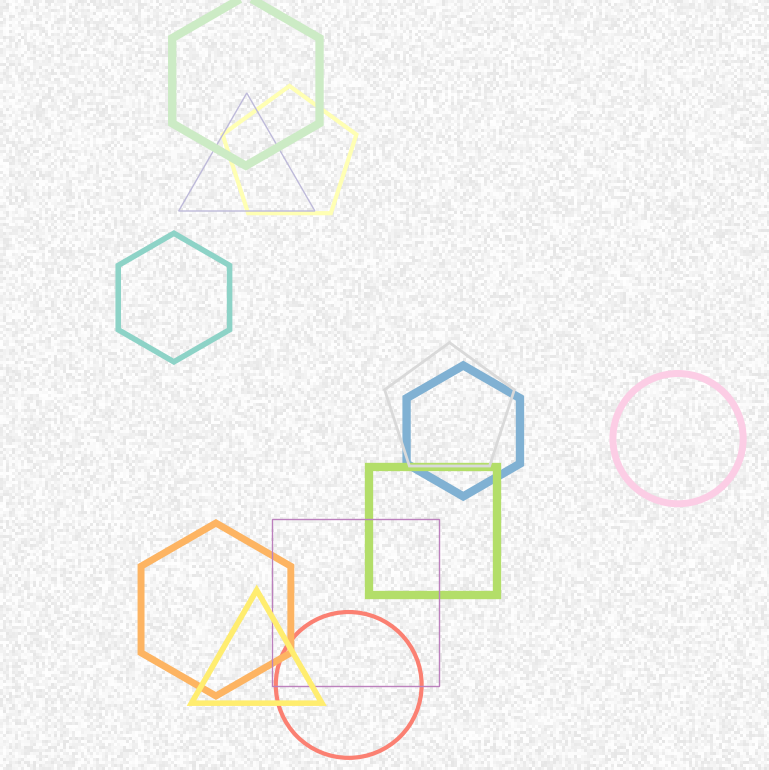[{"shape": "hexagon", "thickness": 2, "radius": 0.42, "center": [0.226, 0.614]}, {"shape": "pentagon", "thickness": 1.5, "radius": 0.46, "center": [0.376, 0.797]}, {"shape": "triangle", "thickness": 0.5, "radius": 0.51, "center": [0.32, 0.777]}, {"shape": "circle", "thickness": 1.5, "radius": 0.47, "center": [0.453, 0.11]}, {"shape": "hexagon", "thickness": 3, "radius": 0.43, "center": [0.602, 0.44]}, {"shape": "hexagon", "thickness": 2.5, "radius": 0.56, "center": [0.28, 0.208]}, {"shape": "square", "thickness": 3, "radius": 0.42, "center": [0.562, 0.31]}, {"shape": "circle", "thickness": 2.5, "radius": 0.42, "center": [0.881, 0.43]}, {"shape": "pentagon", "thickness": 1, "radius": 0.44, "center": [0.584, 0.466]}, {"shape": "square", "thickness": 0.5, "radius": 0.54, "center": [0.462, 0.218]}, {"shape": "hexagon", "thickness": 3, "radius": 0.55, "center": [0.319, 0.895]}, {"shape": "triangle", "thickness": 2, "radius": 0.49, "center": [0.333, 0.136]}]